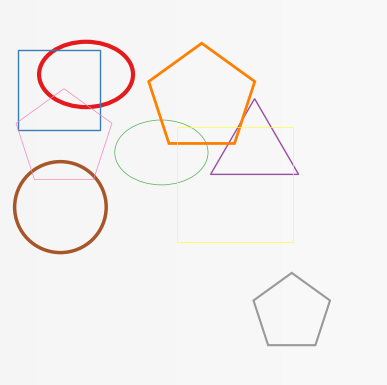[{"shape": "oval", "thickness": 3, "radius": 0.61, "center": [0.222, 0.807]}, {"shape": "square", "thickness": 1, "radius": 0.52, "center": [0.152, 0.767]}, {"shape": "oval", "thickness": 0.5, "radius": 0.6, "center": [0.416, 0.604]}, {"shape": "triangle", "thickness": 1, "radius": 0.66, "center": [0.657, 0.613]}, {"shape": "pentagon", "thickness": 2, "radius": 0.72, "center": [0.521, 0.744]}, {"shape": "square", "thickness": 0.5, "radius": 0.75, "center": [0.607, 0.52]}, {"shape": "circle", "thickness": 2.5, "radius": 0.59, "center": [0.156, 0.462]}, {"shape": "pentagon", "thickness": 0.5, "radius": 0.65, "center": [0.165, 0.639]}, {"shape": "pentagon", "thickness": 1.5, "radius": 0.52, "center": [0.753, 0.187]}]